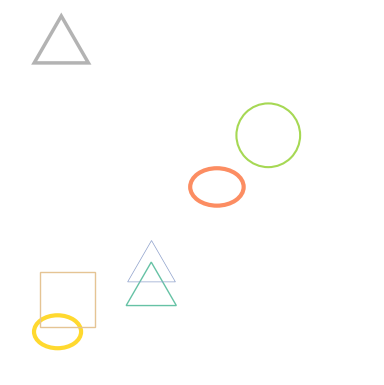[{"shape": "triangle", "thickness": 1, "radius": 0.38, "center": [0.393, 0.244]}, {"shape": "oval", "thickness": 3, "radius": 0.35, "center": [0.563, 0.514]}, {"shape": "triangle", "thickness": 0.5, "radius": 0.36, "center": [0.394, 0.304]}, {"shape": "circle", "thickness": 1.5, "radius": 0.41, "center": [0.697, 0.649]}, {"shape": "oval", "thickness": 3, "radius": 0.31, "center": [0.149, 0.138]}, {"shape": "square", "thickness": 1, "radius": 0.36, "center": [0.176, 0.223]}, {"shape": "triangle", "thickness": 2.5, "radius": 0.41, "center": [0.159, 0.877]}]